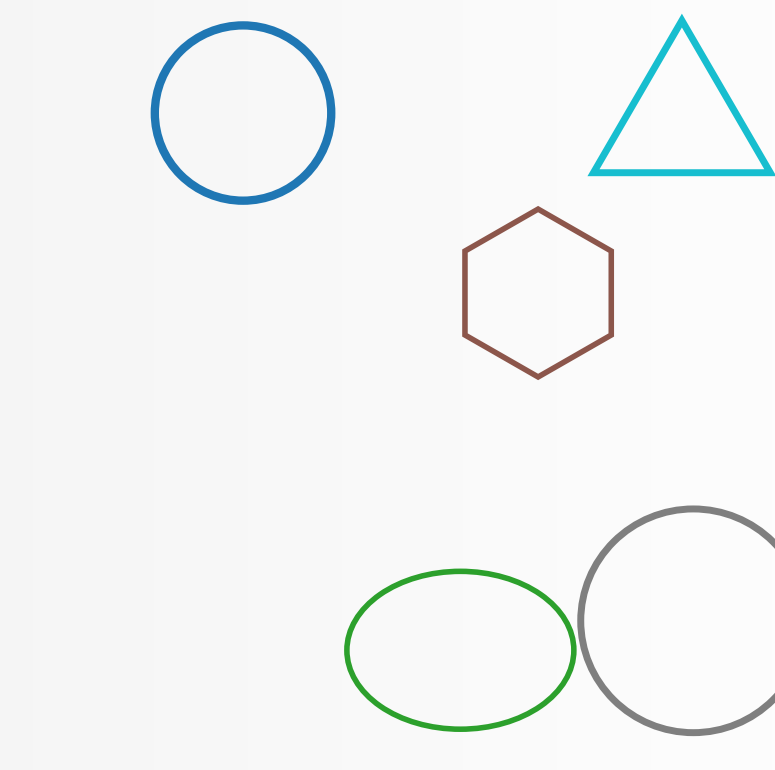[{"shape": "circle", "thickness": 3, "radius": 0.57, "center": [0.314, 0.853]}, {"shape": "oval", "thickness": 2, "radius": 0.73, "center": [0.594, 0.155]}, {"shape": "hexagon", "thickness": 2, "radius": 0.54, "center": [0.694, 0.619]}, {"shape": "circle", "thickness": 2.5, "radius": 0.73, "center": [0.895, 0.194]}, {"shape": "triangle", "thickness": 2.5, "radius": 0.66, "center": [0.88, 0.842]}]